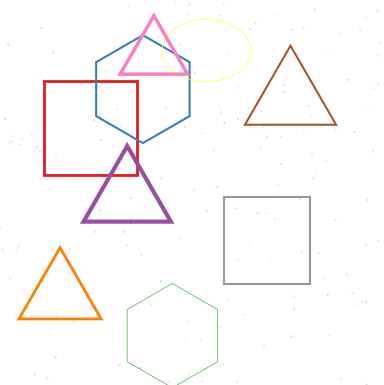[{"shape": "square", "thickness": 2, "radius": 0.61, "center": [0.235, 0.668]}, {"shape": "hexagon", "thickness": 1.5, "radius": 0.7, "center": [0.371, 0.768]}, {"shape": "hexagon", "thickness": 0.5, "radius": 0.68, "center": [0.448, 0.128]}, {"shape": "triangle", "thickness": 3, "radius": 0.65, "center": [0.33, 0.49]}, {"shape": "triangle", "thickness": 2, "radius": 0.62, "center": [0.156, 0.233]}, {"shape": "oval", "thickness": 0.5, "radius": 0.58, "center": [0.536, 0.869]}, {"shape": "triangle", "thickness": 1.5, "radius": 0.68, "center": [0.755, 0.744]}, {"shape": "triangle", "thickness": 2.5, "radius": 0.51, "center": [0.4, 0.858]}, {"shape": "square", "thickness": 1.5, "radius": 0.56, "center": [0.694, 0.375]}]